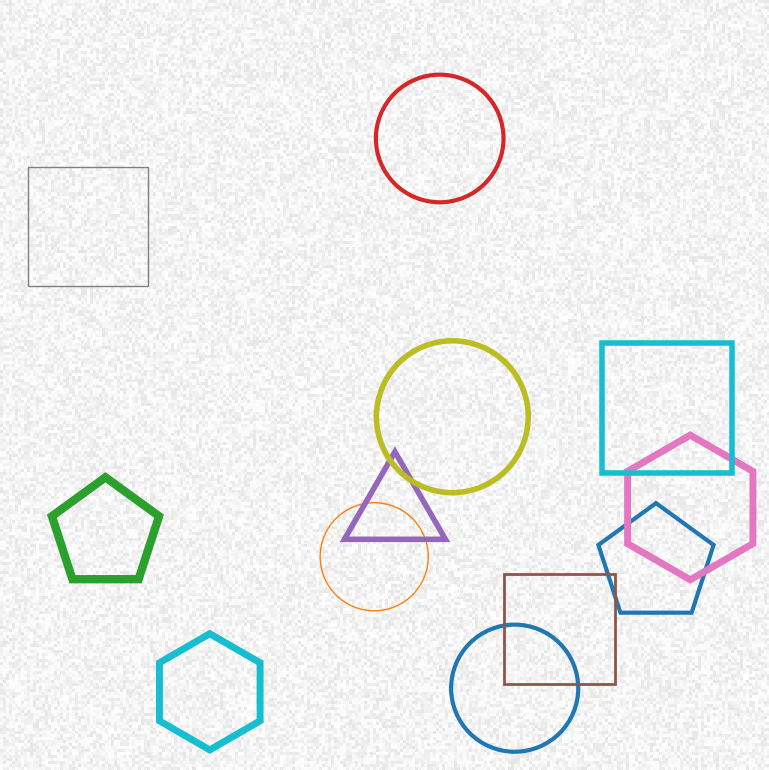[{"shape": "circle", "thickness": 1.5, "radius": 0.41, "center": [0.668, 0.106]}, {"shape": "pentagon", "thickness": 1.5, "radius": 0.39, "center": [0.852, 0.268]}, {"shape": "circle", "thickness": 0.5, "radius": 0.35, "center": [0.486, 0.277]}, {"shape": "pentagon", "thickness": 3, "radius": 0.37, "center": [0.137, 0.307]}, {"shape": "circle", "thickness": 1.5, "radius": 0.41, "center": [0.571, 0.82]}, {"shape": "triangle", "thickness": 2, "radius": 0.38, "center": [0.513, 0.337]}, {"shape": "square", "thickness": 1, "radius": 0.36, "center": [0.727, 0.183]}, {"shape": "hexagon", "thickness": 2.5, "radius": 0.47, "center": [0.896, 0.341]}, {"shape": "square", "thickness": 0.5, "radius": 0.39, "center": [0.114, 0.706]}, {"shape": "circle", "thickness": 2, "radius": 0.49, "center": [0.587, 0.459]}, {"shape": "hexagon", "thickness": 2.5, "radius": 0.38, "center": [0.272, 0.102]}, {"shape": "square", "thickness": 2, "radius": 0.42, "center": [0.866, 0.471]}]